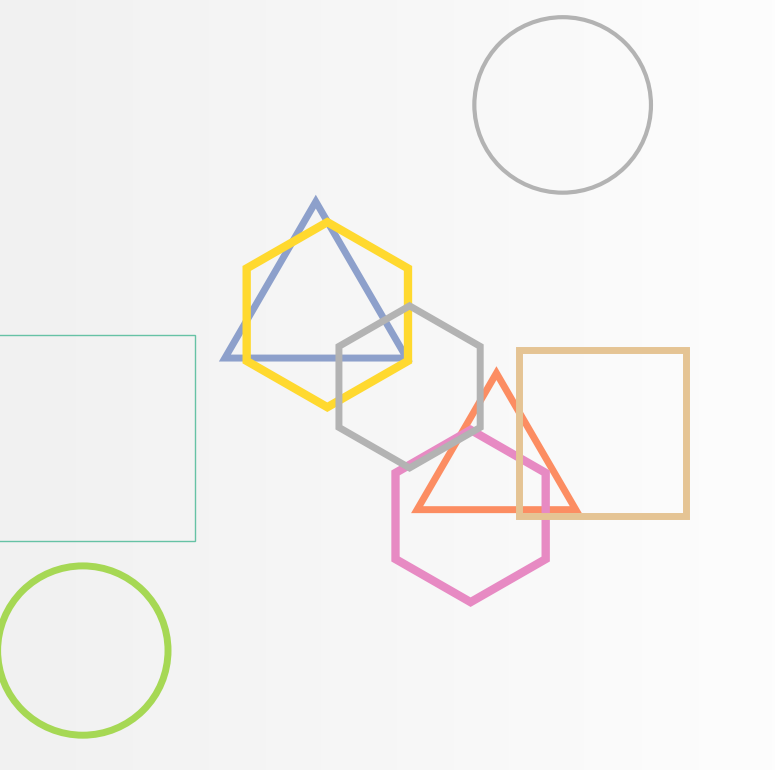[{"shape": "square", "thickness": 0.5, "radius": 0.67, "center": [0.118, 0.431]}, {"shape": "triangle", "thickness": 2.5, "radius": 0.59, "center": [0.641, 0.397]}, {"shape": "triangle", "thickness": 2.5, "radius": 0.68, "center": [0.407, 0.603]}, {"shape": "hexagon", "thickness": 3, "radius": 0.56, "center": [0.607, 0.33]}, {"shape": "circle", "thickness": 2.5, "radius": 0.55, "center": [0.107, 0.155]}, {"shape": "hexagon", "thickness": 3, "radius": 0.6, "center": [0.422, 0.591]}, {"shape": "square", "thickness": 2.5, "radius": 0.54, "center": [0.778, 0.438]}, {"shape": "hexagon", "thickness": 2.5, "radius": 0.53, "center": [0.528, 0.498]}, {"shape": "circle", "thickness": 1.5, "radius": 0.57, "center": [0.726, 0.864]}]